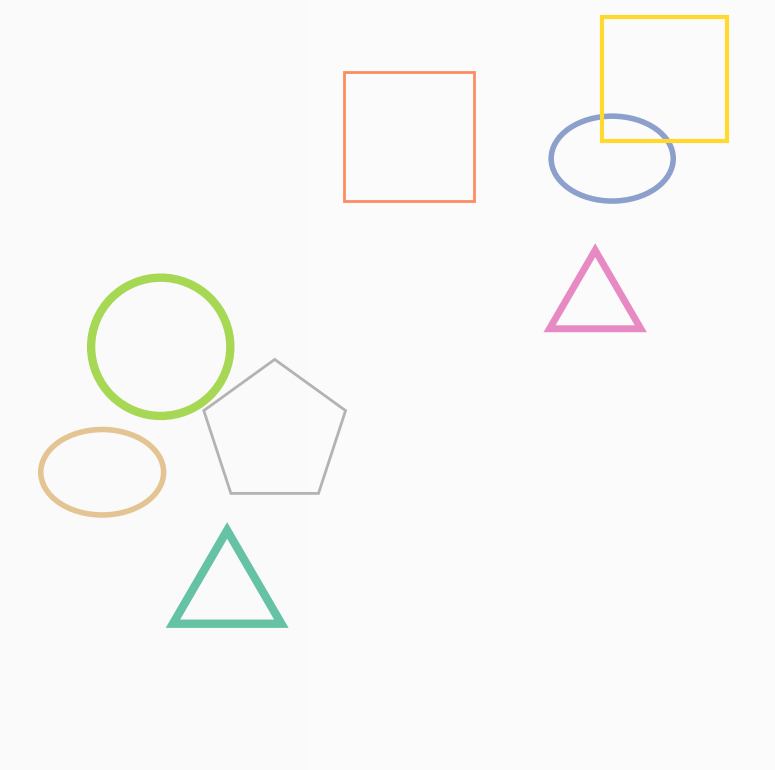[{"shape": "triangle", "thickness": 3, "radius": 0.4, "center": [0.293, 0.23]}, {"shape": "square", "thickness": 1, "radius": 0.42, "center": [0.528, 0.823]}, {"shape": "oval", "thickness": 2, "radius": 0.39, "center": [0.79, 0.794]}, {"shape": "triangle", "thickness": 2.5, "radius": 0.34, "center": [0.768, 0.607]}, {"shape": "circle", "thickness": 3, "radius": 0.45, "center": [0.207, 0.55]}, {"shape": "square", "thickness": 1.5, "radius": 0.4, "center": [0.857, 0.897]}, {"shape": "oval", "thickness": 2, "radius": 0.4, "center": [0.132, 0.387]}, {"shape": "pentagon", "thickness": 1, "radius": 0.48, "center": [0.354, 0.437]}]